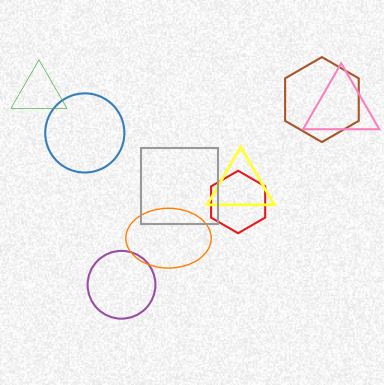[{"shape": "hexagon", "thickness": 1.5, "radius": 0.41, "center": [0.619, 0.475]}, {"shape": "circle", "thickness": 1.5, "radius": 0.51, "center": [0.22, 0.655]}, {"shape": "triangle", "thickness": 0.5, "radius": 0.42, "center": [0.101, 0.761]}, {"shape": "circle", "thickness": 1.5, "radius": 0.44, "center": [0.316, 0.26]}, {"shape": "oval", "thickness": 1, "radius": 0.55, "center": [0.438, 0.381]}, {"shape": "triangle", "thickness": 2, "radius": 0.5, "center": [0.625, 0.518]}, {"shape": "hexagon", "thickness": 1.5, "radius": 0.55, "center": [0.836, 0.741]}, {"shape": "triangle", "thickness": 1.5, "radius": 0.57, "center": [0.886, 0.721]}, {"shape": "square", "thickness": 1.5, "radius": 0.5, "center": [0.465, 0.517]}]